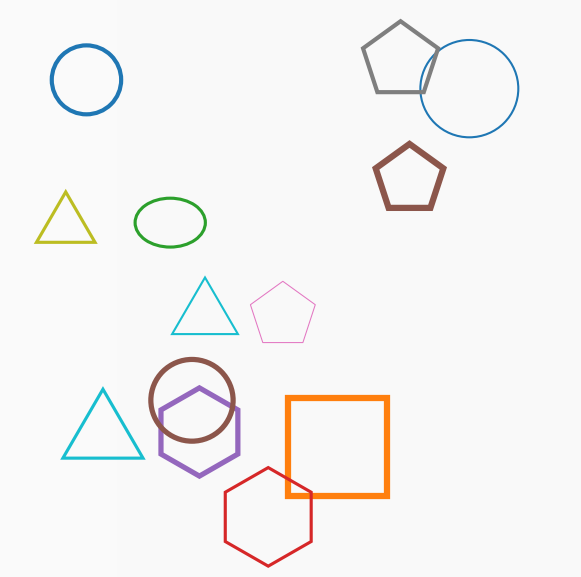[{"shape": "circle", "thickness": 1, "radius": 0.42, "center": [0.807, 0.846]}, {"shape": "circle", "thickness": 2, "radius": 0.3, "center": [0.149, 0.861]}, {"shape": "square", "thickness": 3, "radius": 0.43, "center": [0.58, 0.225]}, {"shape": "oval", "thickness": 1.5, "radius": 0.3, "center": [0.293, 0.614]}, {"shape": "hexagon", "thickness": 1.5, "radius": 0.43, "center": [0.461, 0.104]}, {"shape": "hexagon", "thickness": 2.5, "radius": 0.38, "center": [0.343, 0.251]}, {"shape": "circle", "thickness": 2.5, "radius": 0.35, "center": [0.33, 0.306]}, {"shape": "pentagon", "thickness": 3, "radius": 0.31, "center": [0.705, 0.689]}, {"shape": "pentagon", "thickness": 0.5, "radius": 0.29, "center": [0.487, 0.453]}, {"shape": "pentagon", "thickness": 2, "radius": 0.34, "center": [0.689, 0.894]}, {"shape": "triangle", "thickness": 1.5, "radius": 0.29, "center": [0.113, 0.609]}, {"shape": "triangle", "thickness": 1.5, "radius": 0.4, "center": [0.177, 0.246]}, {"shape": "triangle", "thickness": 1, "radius": 0.33, "center": [0.353, 0.453]}]